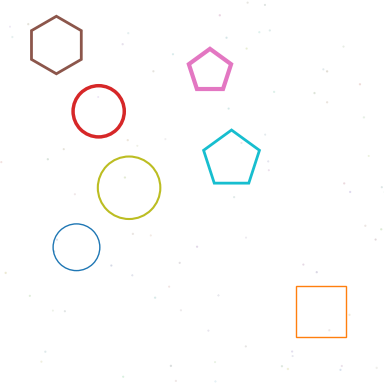[{"shape": "circle", "thickness": 1, "radius": 0.3, "center": [0.199, 0.358]}, {"shape": "square", "thickness": 1, "radius": 0.33, "center": [0.834, 0.191]}, {"shape": "circle", "thickness": 2.5, "radius": 0.33, "center": [0.256, 0.711]}, {"shape": "hexagon", "thickness": 2, "radius": 0.37, "center": [0.146, 0.883]}, {"shape": "pentagon", "thickness": 3, "radius": 0.29, "center": [0.545, 0.815]}, {"shape": "circle", "thickness": 1.5, "radius": 0.41, "center": [0.335, 0.512]}, {"shape": "pentagon", "thickness": 2, "radius": 0.38, "center": [0.601, 0.586]}]